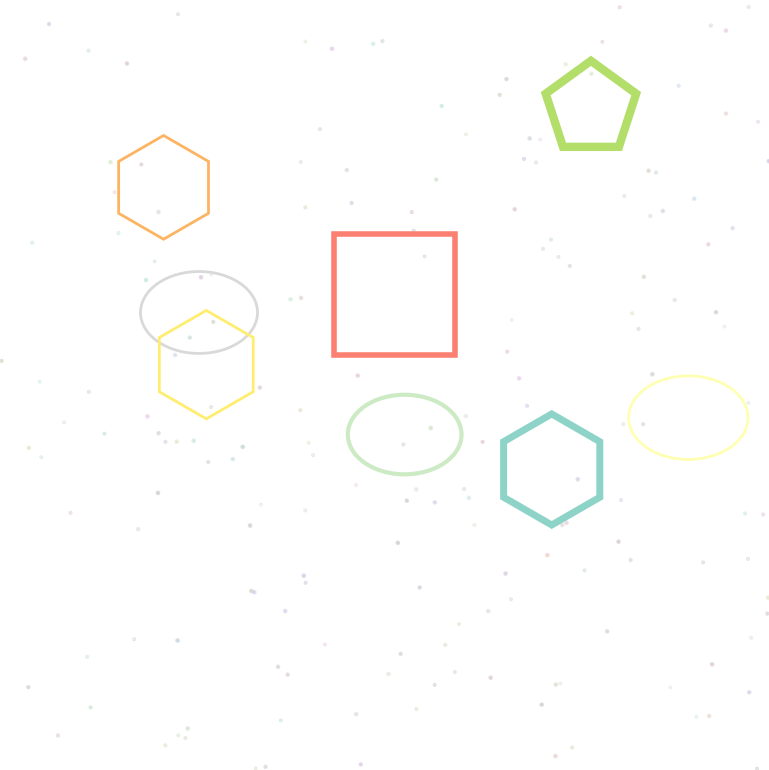[{"shape": "hexagon", "thickness": 2.5, "radius": 0.36, "center": [0.717, 0.39]}, {"shape": "oval", "thickness": 1, "radius": 0.39, "center": [0.894, 0.458]}, {"shape": "square", "thickness": 2, "radius": 0.39, "center": [0.513, 0.617]}, {"shape": "hexagon", "thickness": 1, "radius": 0.34, "center": [0.212, 0.757]}, {"shape": "pentagon", "thickness": 3, "radius": 0.31, "center": [0.767, 0.859]}, {"shape": "oval", "thickness": 1, "radius": 0.38, "center": [0.258, 0.594]}, {"shape": "oval", "thickness": 1.5, "radius": 0.37, "center": [0.526, 0.436]}, {"shape": "hexagon", "thickness": 1, "radius": 0.35, "center": [0.268, 0.526]}]